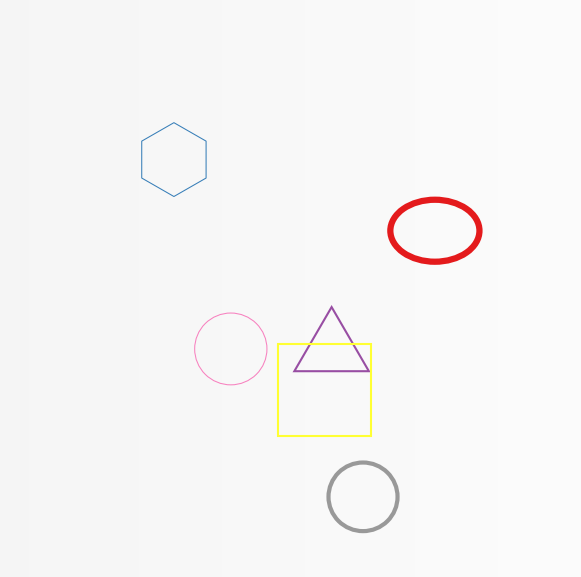[{"shape": "oval", "thickness": 3, "radius": 0.38, "center": [0.748, 0.6]}, {"shape": "hexagon", "thickness": 0.5, "radius": 0.32, "center": [0.299, 0.723]}, {"shape": "triangle", "thickness": 1, "radius": 0.37, "center": [0.571, 0.393]}, {"shape": "square", "thickness": 1, "radius": 0.4, "center": [0.559, 0.323]}, {"shape": "circle", "thickness": 0.5, "radius": 0.31, "center": [0.397, 0.395]}, {"shape": "circle", "thickness": 2, "radius": 0.3, "center": [0.625, 0.139]}]